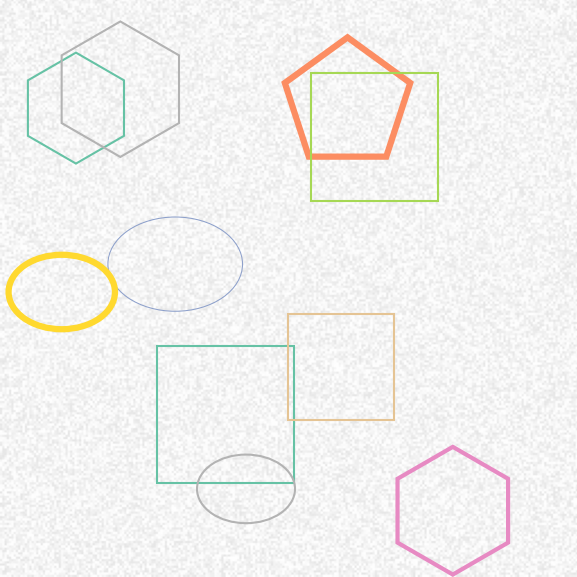[{"shape": "square", "thickness": 1, "radius": 0.59, "center": [0.39, 0.282]}, {"shape": "hexagon", "thickness": 1, "radius": 0.48, "center": [0.132, 0.812]}, {"shape": "pentagon", "thickness": 3, "radius": 0.57, "center": [0.602, 0.82]}, {"shape": "oval", "thickness": 0.5, "radius": 0.58, "center": [0.303, 0.542]}, {"shape": "hexagon", "thickness": 2, "radius": 0.55, "center": [0.784, 0.115]}, {"shape": "square", "thickness": 1, "radius": 0.55, "center": [0.648, 0.762]}, {"shape": "oval", "thickness": 3, "radius": 0.46, "center": [0.107, 0.494]}, {"shape": "square", "thickness": 1, "radius": 0.46, "center": [0.591, 0.364]}, {"shape": "oval", "thickness": 1, "radius": 0.42, "center": [0.426, 0.153]}, {"shape": "hexagon", "thickness": 1, "radius": 0.59, "center": [0.208, 0.845]}]